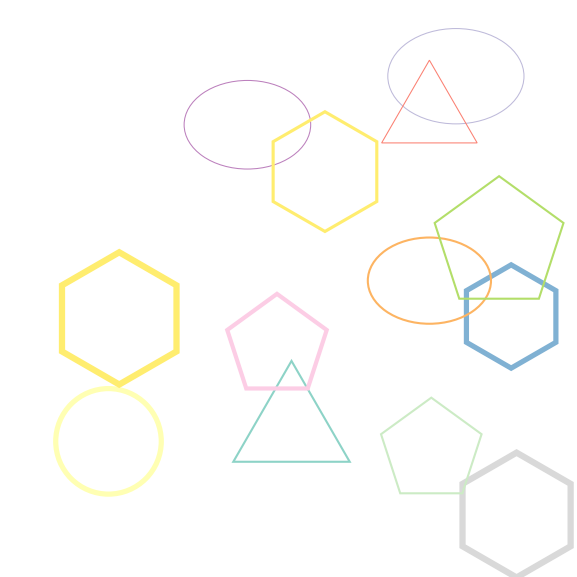[{"shape": "triangle", "thickness": 1, "radius": 0.58, "center": [0.505, 0.258]}, {"shape": "circle", "thickness": 2.5, "radius": 0.46, "center": [0.188, 0.235]}, {"shape": "oval", "thickness": 0.5, "radius": 0.59, "center": [0.789, 0.867]}, {"shape": "triangle", "thickness": 0.5, "radius": 0.48, "center": [0.744, 0.799]}, {"shape": "hexagon", "thickness": 2.5, "radius": 0.45, "center": [0.885, 0.451]}, {"shape": "oval", "thickness": 1, "radius": 0.53, "center": [0.744, 0.513]}, {"shape": "pentagon", "thickness": 1, "radius": 0.59, "center": [0.864, 0.577]}, {"shape": "pentagon", "thickness": 2, "radius": 0.45, "center": [0.48, 0.4]}, {"shape": "hexagon", "thickness": 3, "radius": 0.54, "center": [0.895, 0.107]}, {"shape": "oval", "thickness": 0.5, "radius": 0.55, "center": [0.428, 0.783]}, {"shape": "pentagon", "thickness": 1, "radius": 0.46, "center": [0.747, 0.219]}, {"shape": "hexagon", "thickness": 1.5, "radius": 0.52, "center": [0.563, 0.702]}, {"shape": "hexagon", "thickness": 3, "radius": 0.57, "center": [0.206, 0.448]}]